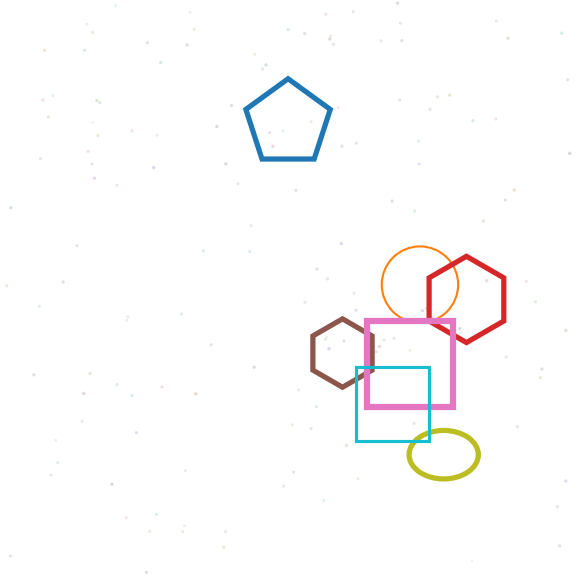[{"shape": "pentagon", "thickness": 2.5, "radius": 0.38, "center": [0.499, 0.786]}, {"shape": "circle", "thickness": 1, "radius": 0.33, "center": [0.727, 0.506]}, {"shape": "hexagon", "thickness": 2.5, "radius": 0.37, "center": [0.808, 0.481]}, {"shape": "hexagon", "thickness": 2.5, "radius": 0.3, "center": [0.593, 0.388]}, {"shape": "square", "thickness": 3, "radius": 0.37, "center": [0.71, 0.369]}, {"shape": "oval", "thickness": 2.5, "radius": 0.3, "center": [0.768, 0.212]}, {"shape": "square", "thickness": 1.5, "radius": 0.32, "center": [0.679, 0.299]}]